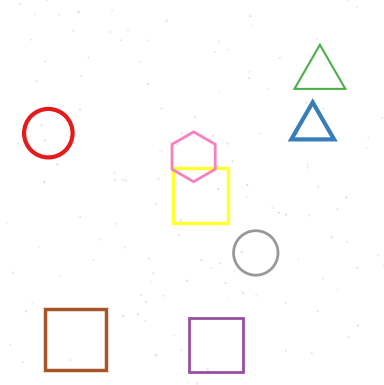[{"shape": "circle", "thickness": 3, "radius": 0.32, "center": [0.126, 0.654]}, {"shape": "triangle", "thickness": 3, "radius": 0.32, "center": [0.812, 0.67]}, {"shape": "triangle", "thickness": 1.5, "radius": 0.38, "center": [0.831, 0.807]}, {"shape": "square", "thickness": 2, "radius": 0.35, "center": [0.562, 0.105]}, {"shape": "square", "thickness": 2.5, "radius": 0.36, "center": [0.521, 0.492]}, {"shape": "square", "thickness": 2.5, "radius": 0.4, "center": [0.196, 0.119]}, {"shape": "hexagon", "thickness": 2, "radius": 0.32, "center": [0.503, 0.593]}, {"shape": "circle", "thickness": 2, "radius": 0.29, "center": [0.664, 0.343]}]